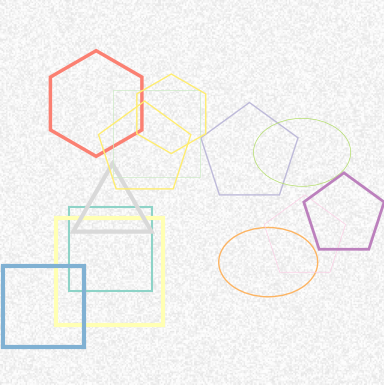[{"shape": "square", "thickness": 1.5, "radius": 0.54, "center": [0.288, 0.353]}, {"shape": "square", "thickness": 3, "radius": 0.69, "center": [0.283, 0.294]}, {"shape": "pentagon", "thickness": 1, "radius": 0.66, "center": [0.648, 0.601]}, {"shape": "hexagon", "thickness": 2.5, "radius": 0.69, "center": [0.25, 0.731]}, {"shape": "square", "thickness": 3, "radius": 0.53, "center": [0.113, 0.204]}, {"shape": "oval", "thickness": 1, "radius": 0.64, "center": [0.697, 0.319]}, {"shape": "oval", "thickness": 0.5, "radius": 0.63, "center": [0.785, 0.604]}, {"shape": "pentagon", "thickness": 0.5, "radius": 0.56, "center": [0.792, 0.383]}, {"shape": "triangle", "thickness": 3, "radius": 0.59, "center": [0.292, 0.457]}, {"shape": "pentagon", "thickness": 2, "radius": 0.55, "center": [0.893, 0.441]}, {"shape": "square", "thickness": 0.5, "radius": 0.56, "center": [0.407, 0.654]}, {"shape": "pentagon", "thickness": 1, "radius": 0.63, "center": [0.376, 0.611]}, {"shape": "hexagon", "thickness": 1, "radius": 0.52, "center": [0.445, 0.704]}]